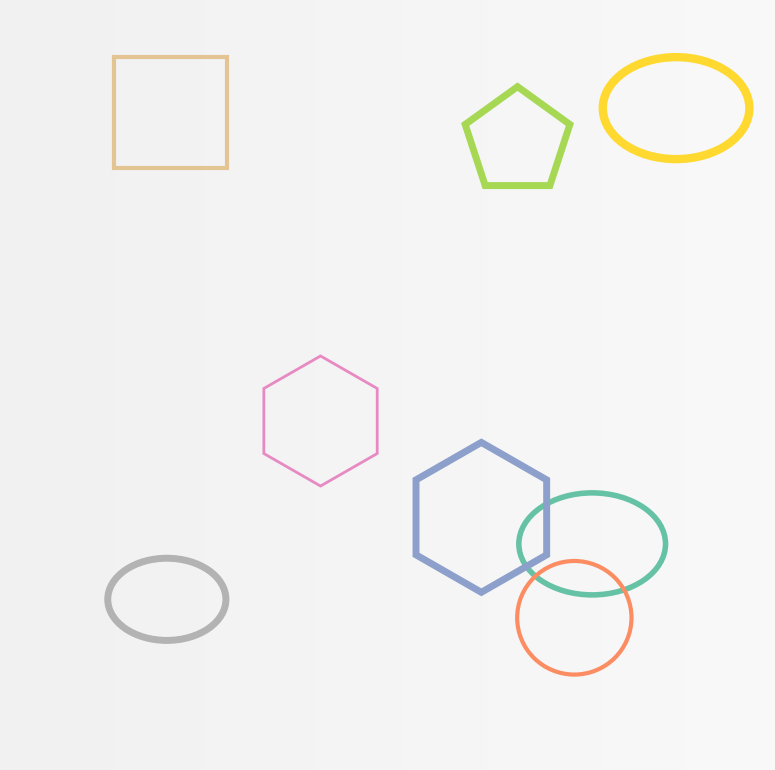[{"shape": "oval", "thickness": 2, "radius": 0.47, "center": [0.764, 0.294]}, {"shape": "circle", "thickness": 1.5, "radius": 0.37, "center": [0.741, 0.198]}, {"shape": "hexagon", "thickness": 2.5, "radius": 0.49, "center": [0.621, 0.328]}, {"shape": "hexagon", "thickness": 1, "radius": 0.42, "center": [0.414, 0.453]}, {"shape": "pentagon", "thickness": 2.5, "radius": 0.36, "center": [0.668, 0.816]}, {"shape": "oval", "thickness": 3, "radius": 0.47, "center": [0.872, 0.86]}, {"shape": "square", "thickness": 1.5, "radius": 0.36, "center": [0.22, 0.854]}, {"shape": "oval", "thickness": 2.5, "radius": 0.38, "center": [0.215, 0.222]}]